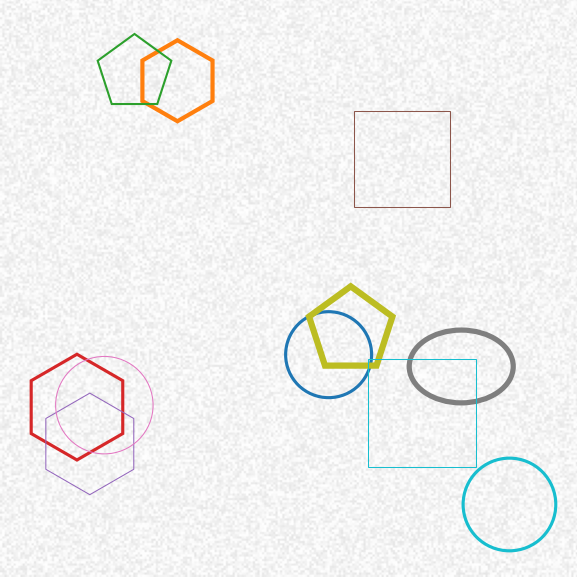[{"shape": "circle", "thickness": 1.5, "radius": 0.37, "center": [0.569, 0.385]}, {"shape": "hexagon", "thickness": 2, "radius": 0.35, "center": [0.307, 0.859]}, {"shape": "pentagon", "thickness": 1, "radius": 0.34, "center": [0.233, 0.873]}, {"shape": "hexagon", "thickness": 1.5, "radius": 0.46, "center": [0.133, 0.294]}, {"shape": "hexagon", "thickness": 0.5, "radius": 0.44, "center": [0.156, 0.23]}, {"shape": "square", "thickness": 0.5, "radius": 0.42, "center": [0.696, 0.723]}, {"shape": "circle", "thickness": 0.5, "radius": 0.42, "center": [0.181, 0.298]}, {"shape": "oval", "thickness": 2.5, "radius": 0.45, "center": [0.799, 0.365]}, {"shape": "pentagon", "thickness": 3, "radius": 0.38, "center": [0.607, 0.427]}, {"shape": "circle", "thickness": 1.5, "radius": 0.4, "center": [0.882, 0.126]}, {"shape": "square", "thickness": 0.5, "radius": 0.47, "center": [0.731, 0.284]}]